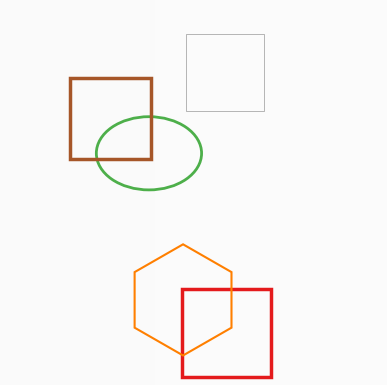[{"shape": "square", "thickness": 2.5, "radius": 0.57, "center": [0.585, 0.136]}, {"shape": "oval", "thickness": 2, "radius": 0.68, "center": [0.384, 0.602]}, {"shape": "hexagon", "thickness": 1.5, "radius": 0.72, "center": [0.472, 0.221]}, {"shape": "square", "thickness": 2.5, "radius": 0.52, "center": [0.284, 0.692]}, {"shape": "square", "thickness": 0.5, "radius": 0.5, "center": [0.58, 0.811]}]